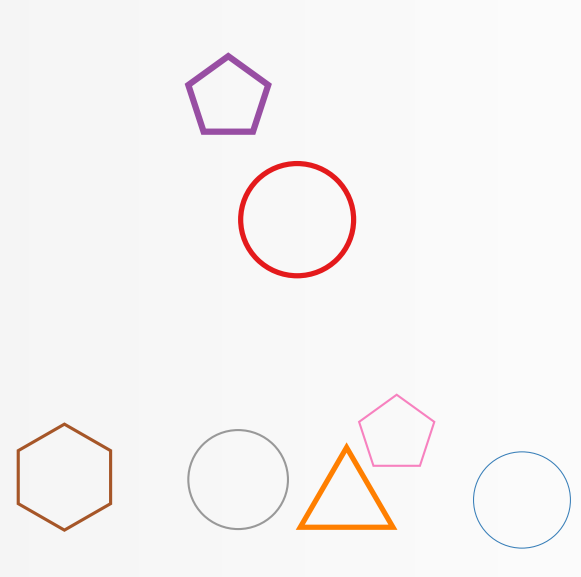[{"shape": "circle", "thickness": 2.5, "radius": 0.49, "center": [0.511, 0.619]}, {"shape": "circle", "thickness": 0.5, "radius": 0.42, "center": [0.898, 0.133]}, {"shape": "pentagon", "thickness": 3, "radius": 0.36, "center": [0.393, 0.83]}, {"shape": "triangle", "thickness": 2.5, "radius": 0.46, "center": [0.596, 0.132]}, {"shape": "hexagon", "thickness": 1.5, "radius": 0.46, "center": [0.111, 0.173]}, {"shape": "pentagon", "thickness": 1, "radius": 0.34, "center": [0.682, 0.248]}, {"shape": "circle", "thickness": 1, "radius": 0.43, "center": [0.41, 0.169]}]